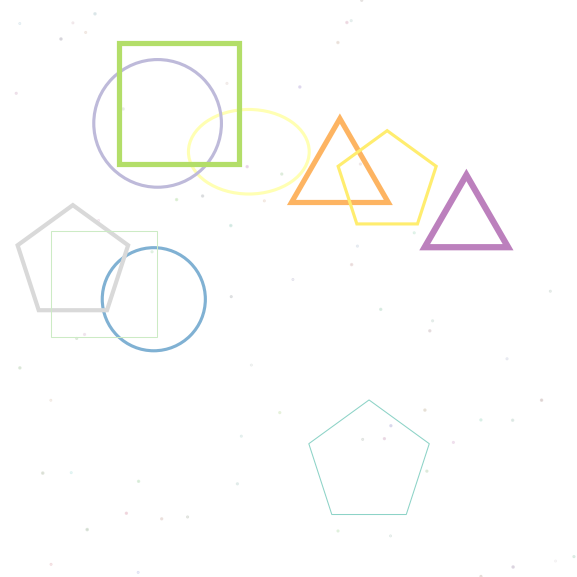[{"shape": "pentagon", "thickness": 0.5, "radius": 0.55, "center": [0.639, 0.197]}, {"shape": "oval", "thickness": 1.5, "radius": 0.52, "center": [0.431, 0.736]}, {"shape": "circle", "thickness": 1.5, "radius": 0.55, "center": [0.273, 0.785]}, {"shape": "circle", "thickness": 1.5, "radius": 0.45, "center": [0.266, 0.481]}, {"shape": "triangle", "thickness": 2.5, "radius": 0.48, "center": [0.589, 0.697]}, {"shape": "square", "thickness": 2.5, "radius": 0.52, "center": [0.31, 0.82]}, {"shape": "pentagon", "thickness": 2, "radius": 0.5, "center": [0.126, 0.543]}, {"shape": "triangle", "thickness": 3, "radius": 0.42, "center": [0.808, 0.613]}, {"shape": "square", "thickness": 0.5, "radius": 0.46, "center": [0.181, 0.508]}, {"shape": "pentagon", "thickness": 1.5, "radius": 0.45, "center": [0.67, 0.684]}]